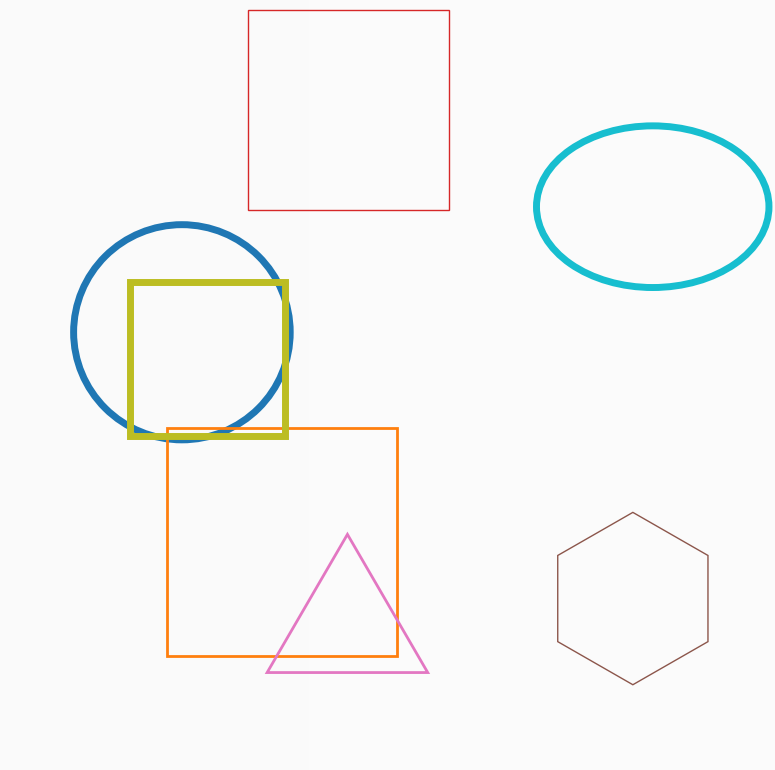[{"shape": "circle", "thickness": 2.5, "radius": 0.7, "center": [0.235, 0.568]}, {"shape": "square", "thickness": 1, "radius": 0.74, "center": [0.364, 0.296]}, {"shape": "square", "thickness": 0.5, "radius": 0.65, "center": [0.449, 0.857]}, {"shape": "hexagon", "thickness": 0.5, "radius": 0.56, "center": [0.817, 0.223]}, {"shape": "triangle", "thickness": 1, "radius": 0.6, "center": [0.448, 0.186]}, {"shape": "square", "thickness": 2.5, "radius": 0.5, "center": [0.267, 0.534]}, {"shape": "oval", "thickness": 2.5, "radius": 0.75, "center": [0.842, 0.732]}]